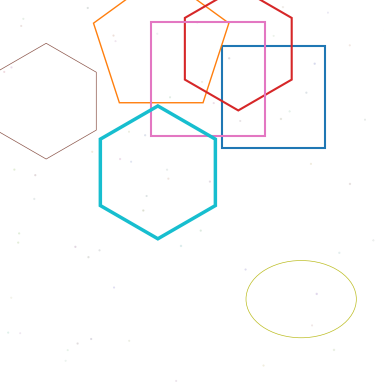[{"shape": "square", "thickness": 1.5, "radius": 0.67, "center": [0.71, 0.748]}, {"shape": "pentagon", "thickness": 1, "radius": 0.92, "center": [0.419, 0.883]}, {"shape": "hexagon", "thickness": 1.5, "radius": 0.8, "center": [0.619, 0.873]}, {"shape": "hexagon", "thickness": 0.5, "radius": 0.75, "center": [0.12, 0.737]}, {"shape": "square", "thickness": 1.5, "radius": 0.74, "center": [0.541, 0.794]}, {"shape": "oval", "thickness": 0.5, "radius": 0.72, "center": [0.782, 0.223]}, {"shape": "hexagon", "thickness": 2.5, "radius": 0.86, "center": [0.41, 0.552]}]